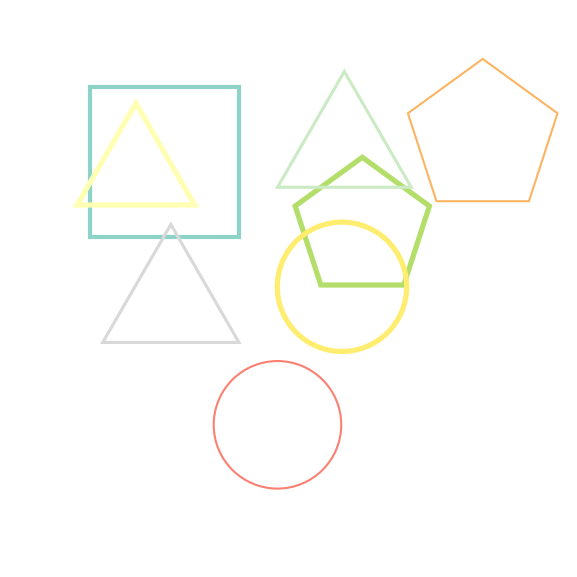[{"shape": "square", "thickness": 2, "radius": 0.65, "center": [0.285, 0.719]}, {"shape": "triangle", "thickness": 2.5, "radius": 0.59, "center": [0.235, 0.703]}, {"shape": "circle", "thickness": 1, "radius": 0.55, "center": [0.48, 0.264]}, {"shape": "pentagon", "thickness": 1, "radius": 0.68, "center": [0.836, 0.761]}, {"shape": "pentagon", "thickness": 2.5, "radius": 0.61, "center": [0.627, 0.605]}, {"shape": "triangle", "thickness": 1.5, "radius": 0.68, "center": [0.296, 0.474]}, {"shape": "triangle", "thickness": 1.5, "radius": 0.67, "center": [0.596, 0.742]}, {"shape": "circle", "thickness": 2.5, "radius": 0.56, "center": [0.592, 0.503]}]